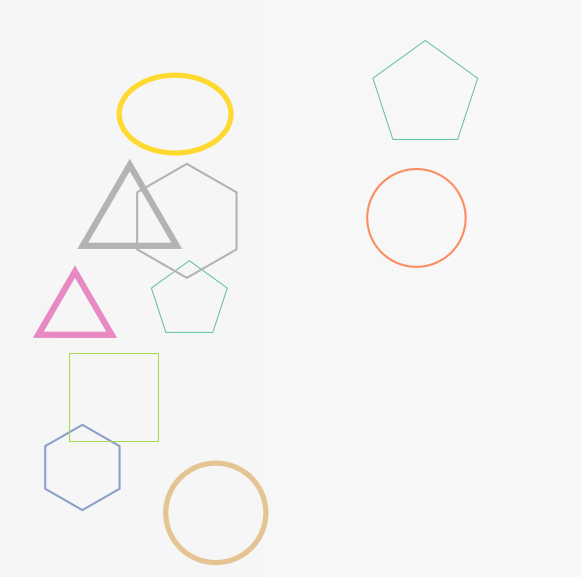[{"shape": "pentagon", "thickness": 0.5, "radius": 0.34, "center": [0.326, 0.479]}, {"shape": "pentagon", "thickness": 0.5, "radius": 0.47, "center": [0.732, 0.834]}, {"shape": "circle", "thickness": 1, "radius": 0.42, "center": [0.716, 0.622]}, {"shape": "hexagon", "thickness": 1, "radius": 0.37, "center": [0.142, 0.19]}, {"shape": "triangle", "thickness": 3, "radius": 0.36, "center": [0.129, 0.456]}, {"shape": "square", "thickness": 0.5, "radius": 0.38, "center": [0.195, 0.312]}, {"shape": "oval", "thickness": 2.5, "radius": 0.48, "center": [0.301, 0.802]}, {"shape": "circle", "thickness": 2.5, "radius": 0.43, "center": [0.371, 0.111]}, {"shape": "triangle", "thickness": 3, "radius": 0.47, "center": [0.223, 0.62]}, {"shape": "hexagon", "thickness": 1, "radius": 0.49, "center": [0.321, 0.617]}]